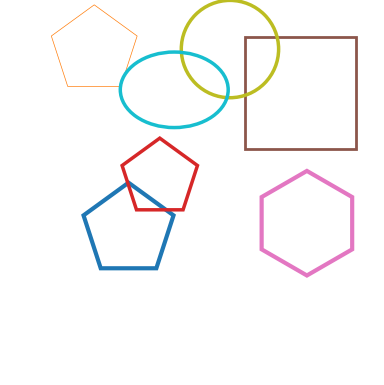[{"shape": "pentagon", "thickness": 3, "radius": 0.61, "center": [0.334, 0.403]}, {"shape": "pentagon", "thickness": 0.5, "radius": 0.59, "center": [0.245, 0.87]}, {"shape": "pentagon", "thickness": 2.5, "radius": 0.51, "center": [0.415, 0.538]}, {"shape": "square", "thickness": 2, "radius": 0.72, "center": [0.781, 0.759]}, {"shape": "hexagon", "thickness": 3, "radius": 0.68, "center": [0.797, 0.42]}, {"shape": "circle", "thickness": 2.5, "radius": 0.63, "center": [0.597, 0.873]}, {"shape": "oval", "thickness": 2.5, "radius": 0.7, "center": [0.453, 0.767]}]